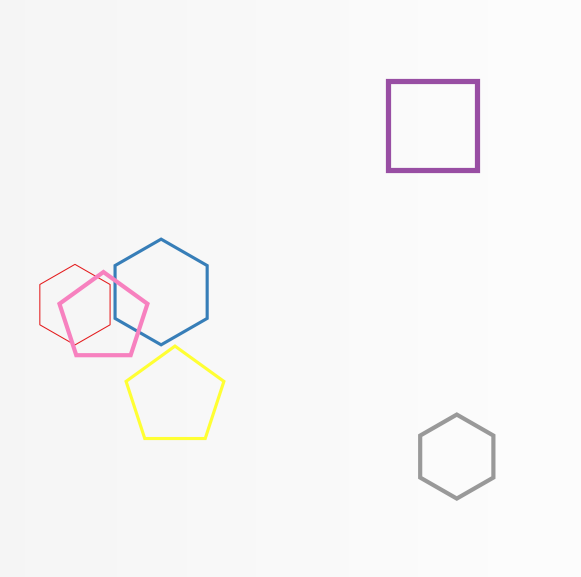[{"shape": "hexagon", "thickness": 0.5, "radius": 0.35, "center": [0.129, 0.472]}, {"shape": "hexagon", "thickness": 1.5, "radius": 0.46, "center": [0.277, 0.494]}, {"shape": "square", "thickness": 2.5, "radius": 0.38, "center": [0.744, 0.782]}, {"shape": "pentagon", "thickness": 1.5, "radius": 0.44, "center": [0.301, 0.311]}, {"shape": "pentagon", "thickness": 2, "radius": 0.4, "center": [0.178, 0.448]}, {"shape": "hexagon", "thickness": 2, "radius": 0.36, "center": [0.786, 0.209]}]